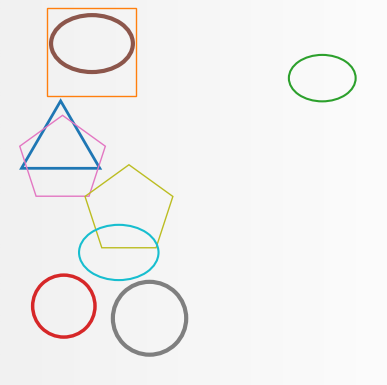[{"shape": "triangle", "thickness": 2, "radius": 0.58, "center": [0.156, 0.621]}, {"shape": "square", "thickness": 1, "radius": 0.57, "center": [0.237, 0.865]}, {"shape": "oval", "thickness": 1.5, "radius": 0.43, "center": [0.832, 0.797]}, {"shape": "circle", "thickness": 2.5, "radius": 0.4, "center": [0.165, 0.205]}, {"shape": "oval", "thickness": 3, "radius": 0.53, "center": [0.237, 0.887]}, {"shape": "pentagon", "thickness": 1, "radius": 0.58, "center": [0.161, 0.584]}, {"shape": "circle", "thickness": 3, "radius": 0.47, "center": [0.386, 0.173]}, {"shape": "pentagon", "thickness": 1, "radius": 0.6, "center": [0.333, 0.453]}, {"shape": "oval", "thickness": 1.5, "radius": 0.51, "center": [0.307, 0.344]}]